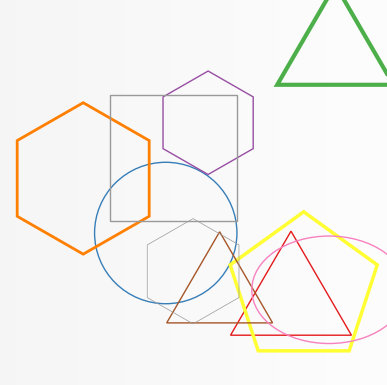[{"shape": "triangle", "thickness": 1, "radius": 0.9, "center": [0.751, 0.219]}, {"shape": "circle", "thickness": 1, "radius": 0.92, "center": [0.428, 0.395]}, {"shape": "triangle", "thickness": 3, "radius": 0.87, "center": [0.865, 0.866]}, {"shape": "hexagon", "thickness": 1, "radius": 0.67, "center": [0.537, 0.681]}, {"shape": "hexagon", "thickness": 2, "radius": 0.98, "center": [0.215, 0.537]}, {"shape": "pentagon", "thickness": 2.5, "radius": 1.0, "center": [0.784, 0.25]}, {"shape": "triangle", "thickness": 1, "radius": 0.79, "center": [0.567, 0.24]}, {"shape": "oval", "thickness": 1, "radius": 1.0, "center": [0.849, 0.247]}, {"shape": "hexagon", "thickness": 0.5, "radius": 0.68, "center": [0.498, 0.296]}, {"shape": "square", "thickness": 1, "radius": 0.82, "center": [0.447, 0.59]}]